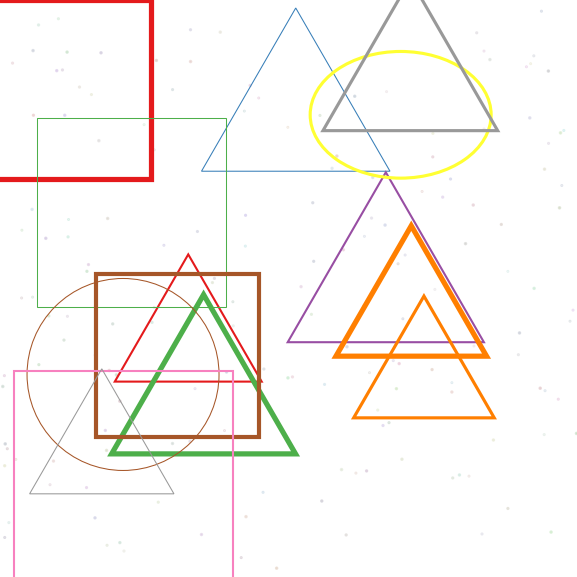[{"shape": "triangle", "thickness": 1, "radius": 0.73, "center": [0.326, 0.412]}, {"shape": "square", "thickness": 2.5, "radius": 0.77, "center": [0.107, 0.845]}, {"shape": "triangle", "thickness": 0.5, "radius": 0.94, "center": [0.512, 0.797]}, {"shape": "square", "thickness": 0.5, "radius": 0.82, "center": [0.227, 0.631]}, {"shape": "triangle", "thickness": 2.5, "radius": 0.92, "center": [0.353, 0.305]}, {"shape": "triangle", "thickness": 1, "radius": 0.98, "center": [0.668, 0.505]}, {"shape": "triangle", "thickness": 1.5, "radius": 0.7, "center": [0.734, 0.346]}, {"shape": "triangle", "thickness": 2.5, "radius": 0.75, "center": [0.712, 0.458]}, {"shape": "oval", "thickness": 1.5, "radius": 0.78, "center": [0.694, 0.8]}, {"shape": "circle", "thickness": 0.5, "radius": 0.83, "center": [0.213, 0.351]}, {"shape": "square", "thickness": 2, "radius": 0.71, "center": [0.308, 0.384]}, {"shape": "square", "thickness": 1, "radius": 0.95, "center": [0.214, 0.166]}, {"shape": "triangle", "thickness": 1.5, "radius": 0.87, "center": [0.711, 0.86]}, {"shape": "triangle", "thickness": 0.5, "radius": 0.72, "center": [0.176, 0.216]}]